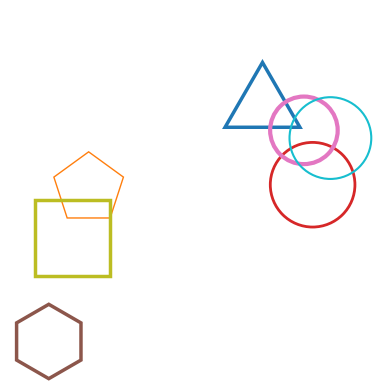[{"shape": "triangle", "thickness": 2.5, "radius": 0.56, "center": [0.682, 0.726]}, {"shape": "pentagon", "thickness": 1, "radius": 0.47, "center": [0.23, 0.511]}, {"shape": "circle", "thickness": 2, "radius": 0.55, "center": [0.812, 0.52]}, {"shape": "hexagon", "thickness": 2.5, "radius": 0.48, "center": [0.127, 0.113]}, {"shape": "circle", "thickness": 3, "radius": 0.44, "center": [0.789, 0.661]}, {"shape": "square", "thickness": 2.5, "radius": 0.49, "center": [0.188, 0.382]}, {"shape": "circle", "thickness": 1.5, "radius": 0.53, "center": [0.858, 0.641]}]